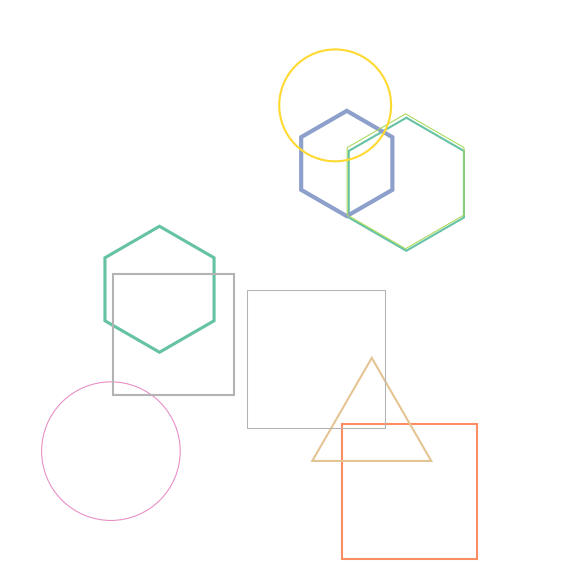[{"shape": "hexagon", "thickness": 1, "radius": 0.58, "center": [0.704, 0.68]}, {"shape": "hexagon", "thickness": 1.5, "radius": 0.55, "center": [0.276, 0.498]}, {"shape": "square", "thickness": 1, "radius": 0.58, "center": [0.71, 0.148]}, {"shape": "hexagon", "thickness": 2, "radius": 0.46, "center": [0.6, 0.716]}, {"shape": "circle", "thickness": 0.5, "radius": 0.6, "center": [0.192, 0.218]}, {"shape": "hexagon", "thickness": 0.5, "radius": 0.58, "center": [0.702, 0.685]}, {"shape": "circle", "thickness": 1, "radius": 0.48, "center": [0.58, 0.817]}, {"shape": "triangle", "thickness": 1, "radius": 0.59, "center": [0.644, 0.26]}, {"shape": "square", "thickness": 0.5, "radius": 0.6, "center": [0.547, 0.378]}, {"shape": "square", "thickness": 1, "radius": 0.52, "center": [0.301, 0.421]}]